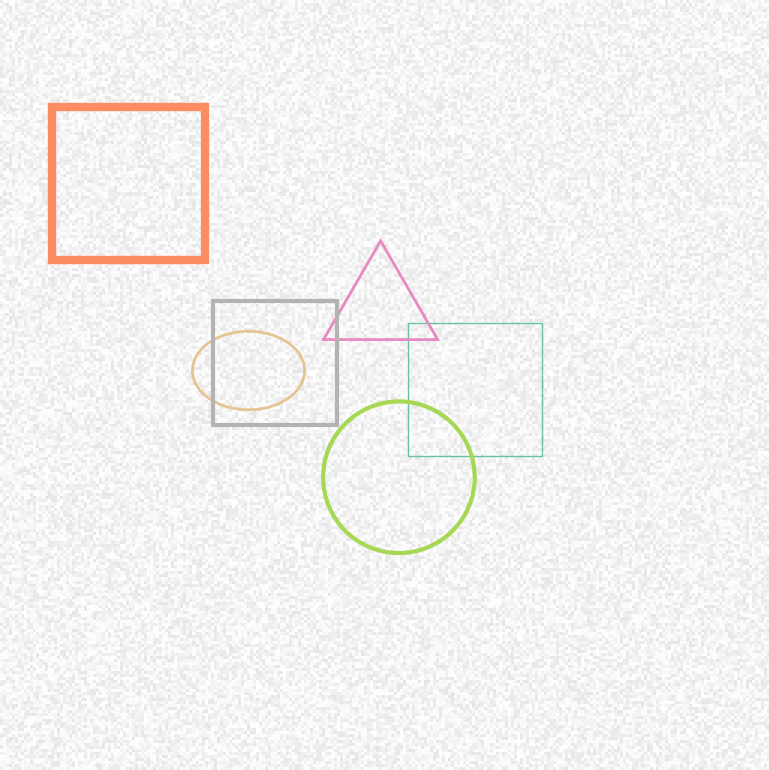[{"shape": "square", "thickness": 0.5, "radius": 0.43, "center": [0.617, 0.495]}, {"shape": "square", "thickness": 3, "radius": 0.49, "center": [0.167, 0.762]}, {"shape": "triangle", "thickness": 1, "radius": 0.43, "center": [0.494, 0.602]}, {"shape": "circle", "thickness": 1.5, "radius": 0.49, "center": [0.518, 0.38]}, {"shape": "oval", "thickness": 1, "radius": 0.36, "center": [0.323, 0.519]}, {"shape": "square", "thickness": 1.5, "radius": 0.4, "center": [0.357, 0.529]}]